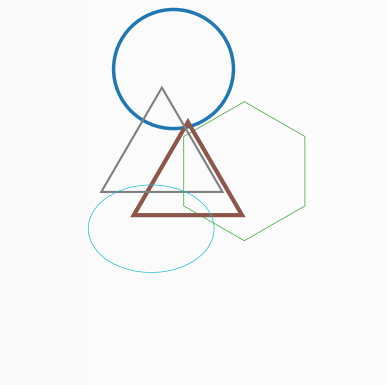[{"shape": "circle", "thickness": 2.5, "radius": 0.77, "center": [0.448, 0.821]}, {"shape": "hexagon", "thickness": 0.5, "radius": 0.9, "center": [0.631, 0.555]}, {"shape": "triangle", "thickness": 3, "radius": 0.81, "center": [0.485, 0.522]}, {"shape": "triangle", "thickness": 1.5, "radius": 0.9, "center": [0.418, 0.592]}, {"shape": "oval", "thickness": 0.5, "radius": 0.81, "center": [0.39, 0.406]}]